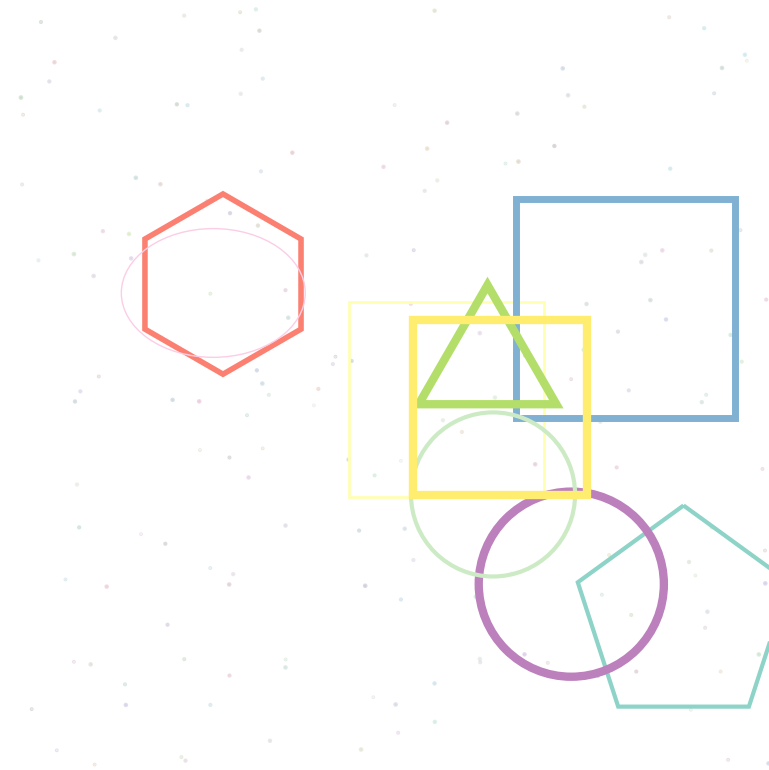[{"shape": "pentagon", "thickness": 1.5, "radius": 0.72, "center": [0.888, 0.199]}, {"shape": "square", "thickness": 1, "radius": 0.63, "center": [0.58, 0.481]}, {"shape": "hexagon", "thickness": 2, "radius": 0.59, "center": [0.29, 0.631]}, {"shape": "square", "thickness": 2.5, "radius": 0.71, "center": [0.813, 0.599]}, {"shape": "triangle", "thickness": 3, "radius": 0.52, "center": [0.633, 0.527]}, {"shape": "oval", "thickness": 0.5, "radius": 0.6, "center": [0.277, 0.62]}, {"shape": "circle", "thickness": 3, "radius": 0.6, "center": [0.742, 0.241]}, {"shape": "circle", "thickness": 1.5, "radius": 0.53, "center": [0.64, 0.358]}, {"shape": "square", "thickness": 3, "radius": 0.57, "center": [0.649, 0.47]}]